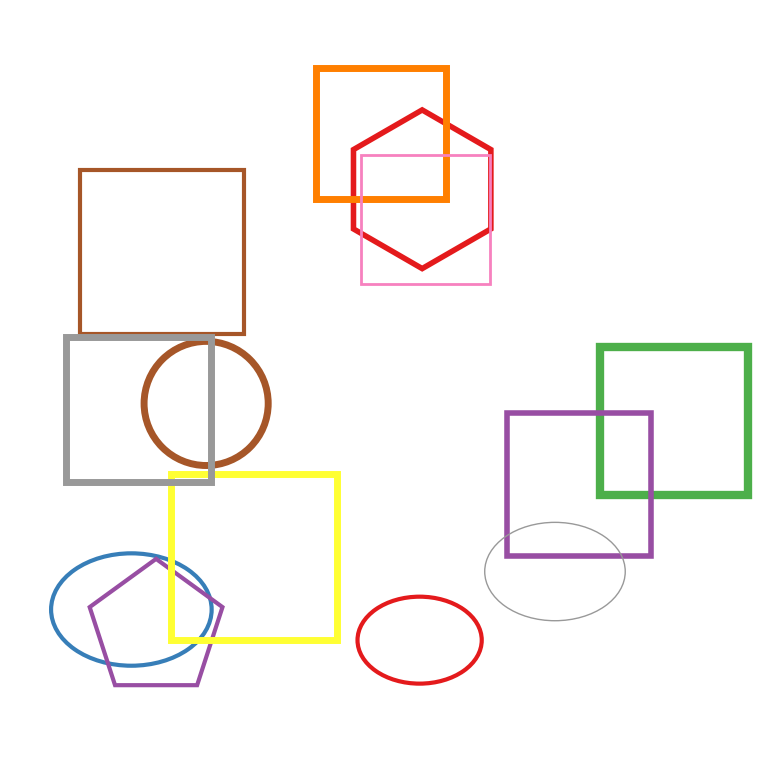[{"shape": "oval", "thickness": 1.5, "radius": 0.4, "center": [0.545, 0.169]}, {"shape": "hexagon", "thickness": 2, "radius": 0.52, "center": [0.548, 0.754]}, {"shape": "oval", "thickness": 1.5, "radius": 0.52, "center": [0.171, 0.208]}, {"shape": "square", "thickness": 3, "radius": 0.48, "center": [0.876, 0.453]}, {"shape": "square", "thickness": 2, "radius": 0.47, "center": [0.752, 0.371]}, {"shape": "pentagon", "thickness": 1.5, "radius": 0.45, "center": [0.203, 0.184]}, {"shape": "square", "thickness": 2.5, "radius": 0.42, "center": [0.495, 0.826]}, {"shape": "square", "thickness": 2.5, "radius": 0.54, "center": [0.33, 0.277]}, {"shape": "circle", "thickness": 2.5, "radius": 0.4, "center": [0.268, 0.476]}, {"shape": "square", "thickness": 1.5, "radius": 0.53, "center": [0.21, 0.673]}, {"shape": "square", "thickness": 1, "radius": 0.42, "center": [0.552, 0.715]}, {"shape": "oval", "thickness": 0.5, "radius": 0.46, "center": [0.721, 0.258]}, {"shape": "square", "thickness": 2.5, "radius": 0.47, "center": [0.18, 0.468]}]